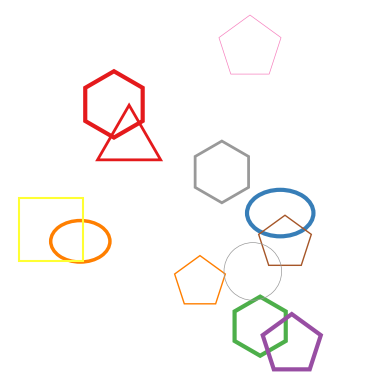[{"shape": "triangle", "thickness": 2, "radius": 0.47, "center": [0.335, 0.632]}, {"shape": "hexagon", "thickness": 3, "radius": 0.43, "center": [0.296, 0.729]}, {"shape": "oval", "thickness": 3, "radius": 0.43, "center": [0.728, 0.447]}, {"shape": "hexagon", "thickness": 3, "radius": 0.38, "center": [0.676, 0.153]}, {"shape": "pentagon", "thickness": 3, "radius": 0.4, "center": [0.758, 0.105]}, {"shape": "oval", "thickness": 2.5, "radius": 0.38, "center": [0.209, 0.373]}, {"shape": "pentagon", "thickness": 1, "radius": 0.35, "center": [0.519, 0.267]}, {"shape": "square", "thickness": 1.5, "radius": 0.41, "center": [0.133, 0.403]}, {"shape": "pentagon", "thickness": 1, "radius": 0.36, "center": [0.74, 0.369]}, {"shape": "pentagon", "thickness": 0.5, "radius": 0.42, "center": [0.649, 0.876]}, {"shape": "circle", "thickness": 0.5, "radius": 0.37, "center": [0.657, 0.295]}, {"shape": "hexagon", "thickness": 2, "radius": 0.4, "center": [0.576, 0.553]}]